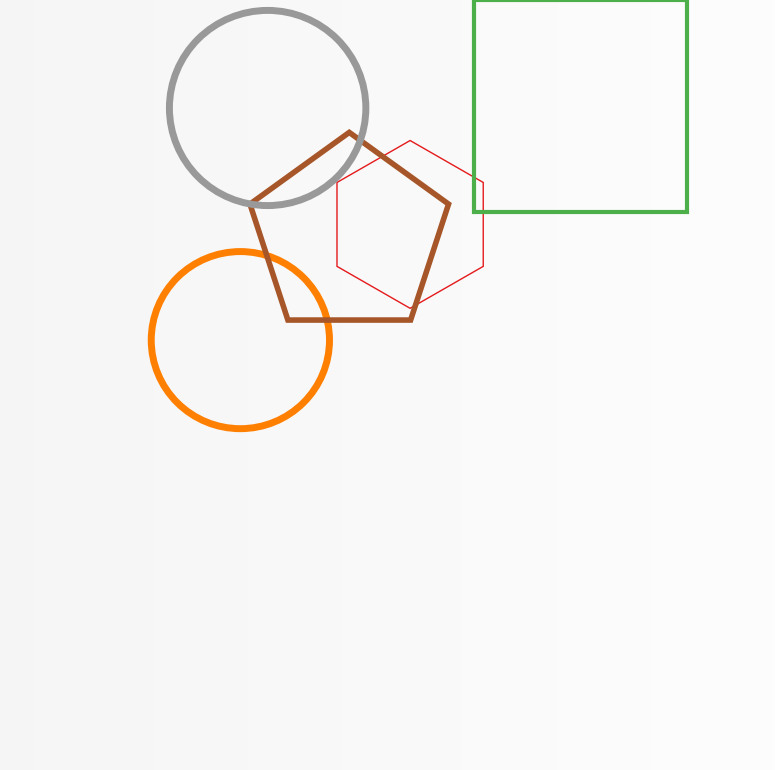[{"shape": "hexagon", "thickness": 0.5, "radius": 0.54, "center": [0.529, 0.709]}, {"shape": "square", "thickness": 1.5, "radius": 0.69, "center": [0.749, 0.863]}, {"shape": "circle", "thickness": 2.5, "radius": 0.58, "center": [0.31, 0.558]}, {"shape": "pentagon", "thickness": 2, "radius": 0.67, "center": [0.451, 0.693]}, {"shape": "circle", "thickness": 2.5, "radius": 0.63, "center": [0.345, 0.86]}]